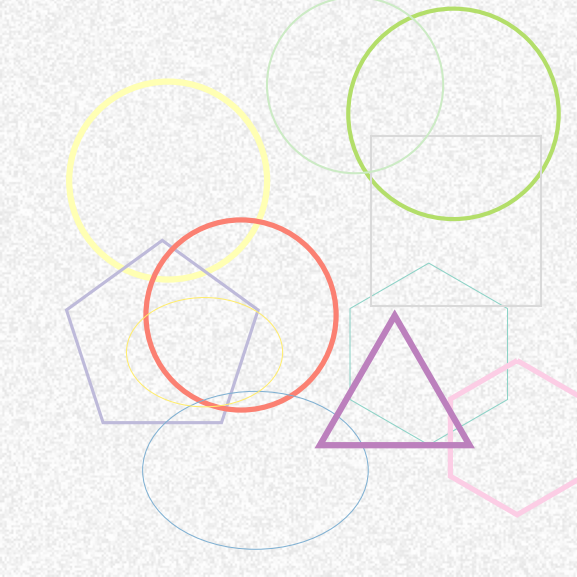[{"shape": "hexagon", "thickness": 0.5, "radius": 0.79, "center": [0.742, 0.386]}, {"shape": "circle", "thickness": 3, "radius": 0.86, "center": [0.291, 0.686]}, {"shape": "pentagon", "thickness": 1.5, "radius": 0.87, "center": [0.281, 0.408]}, {"shape": "circle", "thickness": 2.5, "radius": 0.82, "center": [0.417, 0.454]}, {"shape": "oval", "thickness": 0.5, "radius": 0.98, "center": [0.442, 0.185]}, {"shape": "circle", "thickness": 2, "radius": 0.91, "center": [0.785, 0.802]}, {"shape": "hexagon", "thickness": 2.5, "radius": 0.67, "center": [0.895, 0.241]}, {"shape": "square", "thickness": 1, "radius": 0.73, "center": [0.79, 0.617]}, {"shape": "triangle", "thickness": 3, "radius": 0.75, "center": [0.683, 0.303]}, {"shape": "circle", "thickness": 1, "radius": 0.76, "center": [0.615, 0.852]}, {"shape": "oval", "thickness": 0.5, "radius": 0.68, "center": [0.354, 0.389]}]